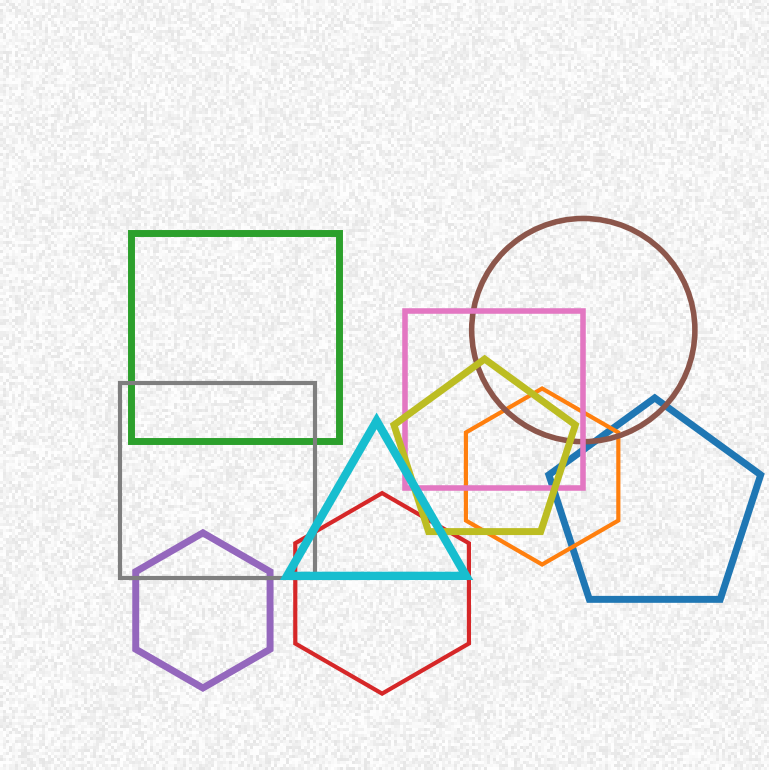[{"shape": "pentagon", "thickness": 2.5, "radius": 0.72, "center": [0.85, 0.339]}, {"shape": "hexagon", "thickness": 1.5, "radius": 0.57, "center": [0.704, 0.381]}, {"shape": "square", "thickness": 2.5, "radius": 0.68, "center": [0.305, 0.563]}, {"shape": "hexagon", "thickness": 1.5, "radius": 0.65, "center": [0.496, 0.229]}, {"shape": "hexagon", "thickness": 2.5, "radius": 0.5, "center": [0.264, 0.207]}, {"shape": "circle", "thickness": 2, "radius": 0.72, "center": [0.758, 0.571]}, {"shape": "square", "thickness": 2, "radius": 0.58, "center": [0.641, 0.481]}, {"shape": "square", "thickness": 1.5, "radius": 0.63, "center": [0.282, 0.376]}, {"shape": "pentagon", "thickness": 2.5, "radius": 0.62, "center": [0.629, 0.41]}, {"shape": "triangle", "thickness": 3, "radius": 0.67, "center": [0.489, 0.319]}]